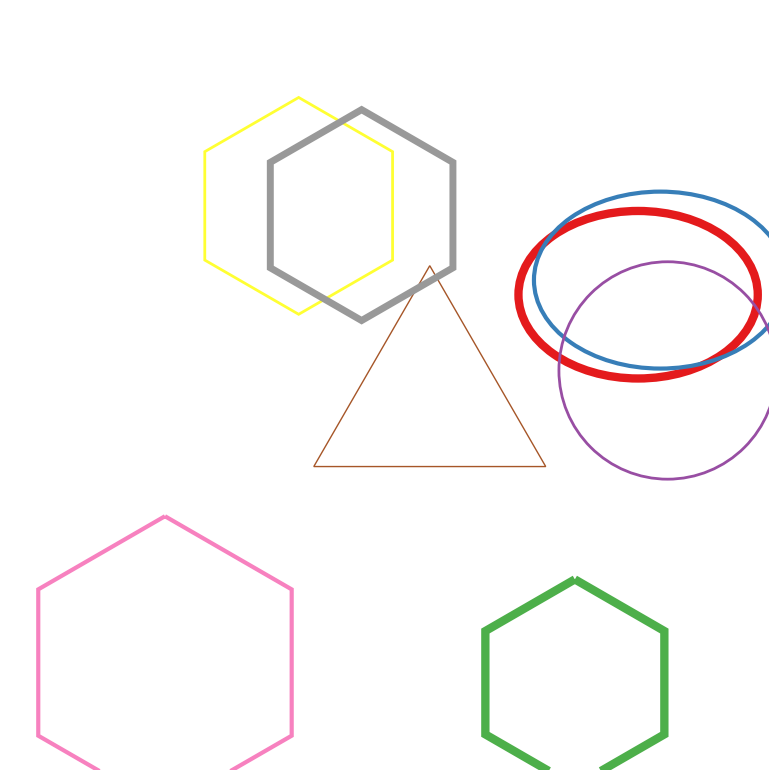[{"shape": "oval", "thickness": 3, "radius": 0.78, "center": [0.829, 0.617]}, {"shape": "oval", "thickness": 1.5, "radius": 0.82, "center": [0.858, 0.636]}, {"shape": "hexagon", "thickness": 3, "radius": 0.67, "center": [0.747, 0.113]}, {"shape": "circle", "thickness": 1, "radius": 0.71, "center": [0.867, 0.519]}, {"shape": "hexagon", "thickness": 1, "radius": 0.7, "center": [0.388, 0.733]}, {"shape": "triangle", "thickness": 0.5, "radius": 0.87, "center": [0.558, 0.481]}, {"shape": "hexagon", "thickness": 1.5, "radius": 0.95, "center": [0.214, 0.14]}, {"shape": "hexagon", "thickness": 2.5, "radius": 0.68, "center": [0.47, 0.721]}]